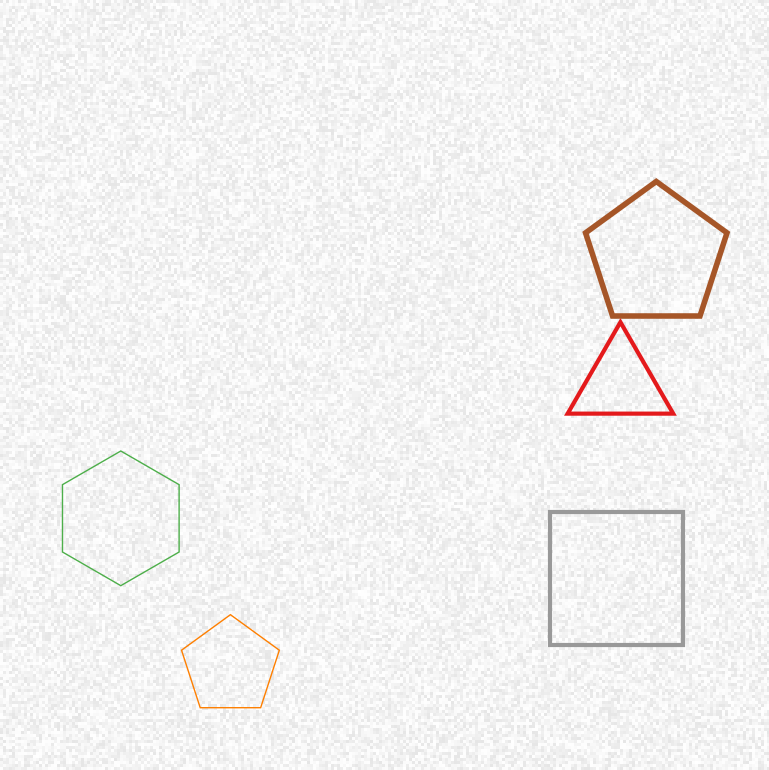[{"shape": "triangle", "thickness": 1.5, "radius": 0.4, "center": [0.806, 0.502]}, {"shape": "hexagon", "thickness": 0.5, "radius": 0.44, "center": [0.157, 0.327]}, {"shape": "pentagon", "thickness": 0.5, "radius": 0.33, "center": [0.299, 0.135]}, {"shape": "pentagon", "thickness": 2, "radius": 0.48, "center": [0.852, 0.668]}, {"shape": "square", "thickness": 1.5, "radius": 0.43, "center": [0.801, 0.248]}]